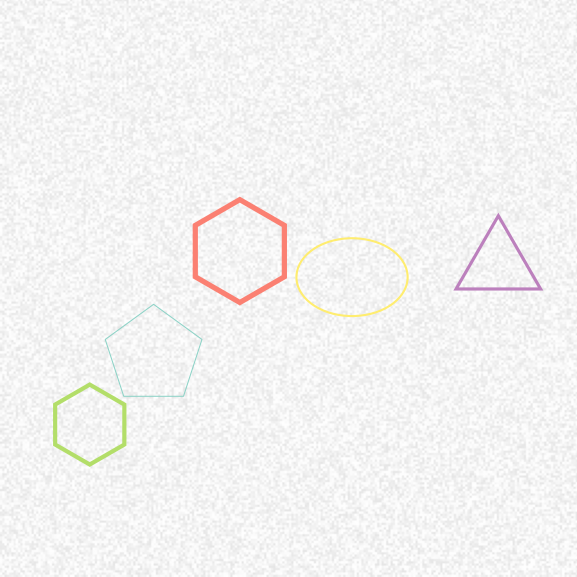[{"shape": "pentagon", "thickness": 0.5, "radius": 0.44, "center": [0.266, 0.384]}, {"shape": "hexagon", "thickness": 2.5, "radius": 0.45, "center": [0.415, 0.564]}, {"shape": "hexagon", "thickness": 2, "radius": 0.35, "center": [0.155, 0.264]}, {"shape": "triangle", "thickness": 1.5, "radius": 0.42, "center": [0.863, 0.541]}, {"shape": "oval", "thickness": 1, "radius": 0.48, "center": [0.61, 0.519]}]